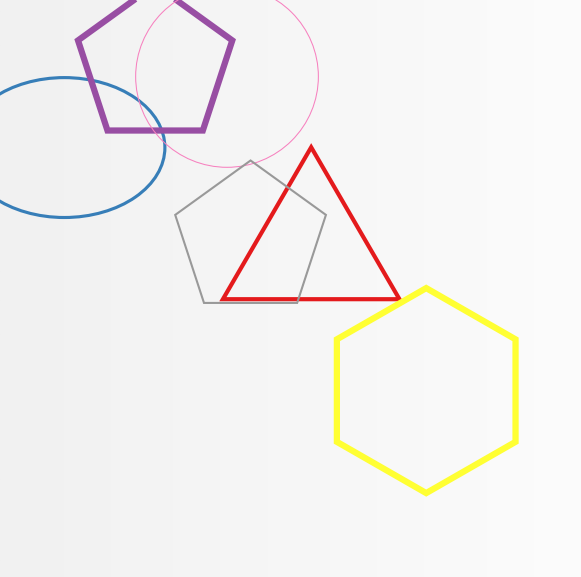[{"shape": "triangle", "thickness": 2, "radius": 0.88, "center": [0.535, 0.569]}, {"shape": "oval", "thickness": 1.5, "radius": 0.87, "center": [0.111, 0.744]}, {"shape": "pentagon", "thickness": 3, "radius": 0.7, "center": [0.267, 0.886]}, {"shape": "hexagon", "thickness": 3, "radius": 0.89, "center": [0.733, 0.323]}, {"shape": "circle", "thickness": 0.5, "radius": 0.79, "center": [0.391, 0.867]}, {"shape": "pentagon", "thickness": 1, "radius": 0.68, "center": [0.431, 0.585]}]